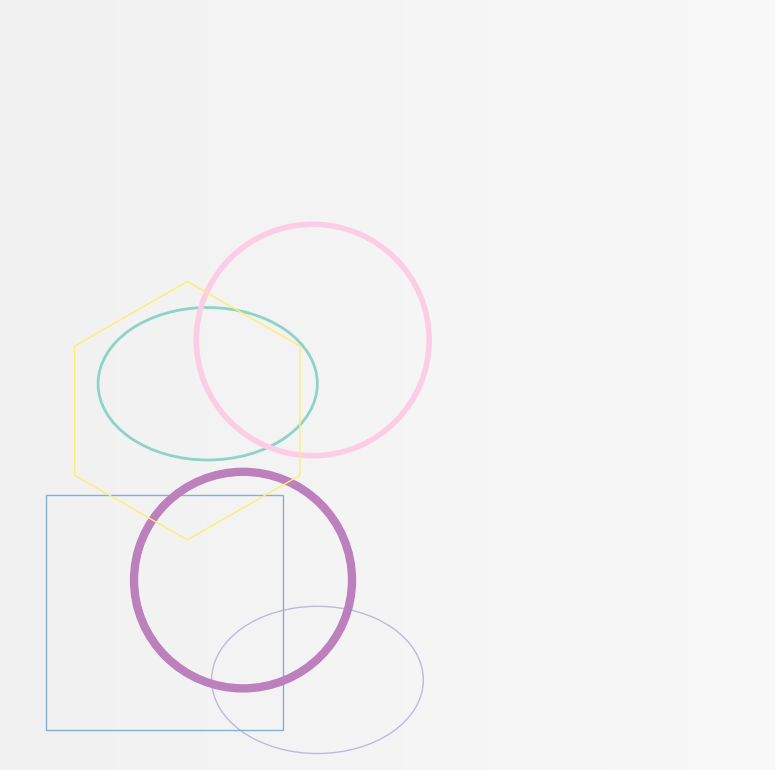[{"shape": "oval", "thickness": 1, "radius": 0.71, "center": [0.268, 0.502]}, {"shape": "oval", "thickness": 0.5, "radius": 0.68, "center": [0.41, 0.117]}, {"shape": "square", "thickness": 0.5, "radius": 0.76, "center": [0.213, 0.205]}, {"shape": "circle", "thickness": 2, "radius": 0.75, "center": [0.403, 0.558]}, {"shape": "circle", "thickness": 3, "radius": 0.7, "center": [0.314, 0.247]}, {"shape": "hexagon", "thickness": 0.5, "radius": 0.84, "center": [0.242, 0.467]}]